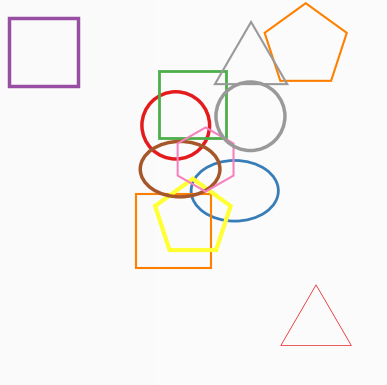[{"shape": "triangle", "thickness": 0.5, "radius": 0.53, "center": [0.816, 0.155]}, {"shape": "circle", "thickness": 2.5, "radius": 0.44, "center": [0.454, 0.674]}, {"shape": "oval", "thickness": 2, "radius": 0.56, "center": [0.606, 0.504]}, {"shape": "square", "thickness": 2, "radius": 0.44, "center": [0.497, 0.73]}, {"shape": "square", "thickness": 2.5, "radius": 0.44, "center": [0.113, 0.865]}, {"shape": "pentagon", "thickness": 1.5, "radius": 0.56, "center": [0.789, 0.88]}, {"shape": "square", "thickness": 1.5, "radius": 0.49, "center": [0.448, 0.4]}, {"shape": "pentagon", "thickness": 3, "radius": 0.51, "center": [0.498, 0.433]}, {"shape": "oval", "thickness": 2.5, "radius": 0.51, "center": [0.465, 0.561]}, {"shape": "hexagon", "thickness": 1.5, "radius": 0.42, "center": [0.531, 0.586]}, {"shape": "triangle", "thickness": 1.5, "radius": 0.54, "center": [0.648, 0.835]}, {"shape": "circle", "thickness": 2.5, "radius": 0.45, "center": [0.646, 0.698]}]